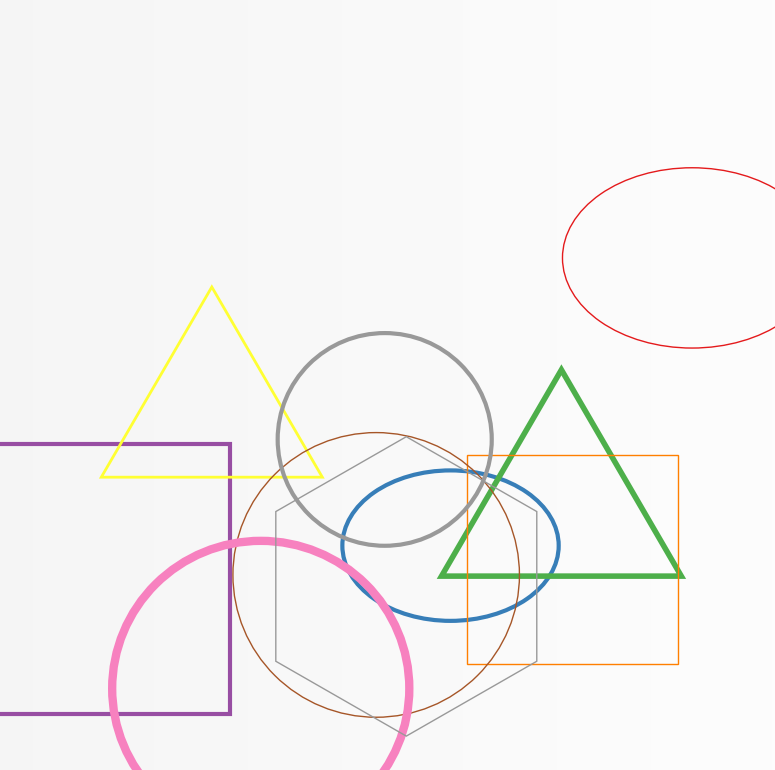[{"shape": "oval", "thickness": 0.5, "radius": 0.84, "center": [0.893, 0.665]}, {"shape": "oval", "thickness": 1.5, "radius": 0.7, "center": [0.581, 0.291]}, {"shape": "triangle", "thickness": 2, "radius": 0.89, "center": [0.724, 0.341]}, {"shape": "square", "thickness": 1.5, "radius": 0.88, "center": [0.121, 0.249]}, {"shape": "square", "thickness": 0.5, "radius": 0.68, "center": [0.738, 0.273]}, {"shape": "triangle", "thickness": 1, "radius": 0.82, "center": [0.273, 0.463]}, {"shape": "circle", "thickness": 0.5, "radius": 0.92, "center": [0.485, 0.253]}, {"shape": "circle", "thickness": 3, "radius": 0.96, "center": [0.336, 0.106]}, {"shape": "circle", "thickness": 1.5, "radius": 0.69, "center": [0.496, 0.429]}, {"shape": "hexagon", "thickness": 0.5, "radius": 0.97, "center": [0.524, 0.238]}]